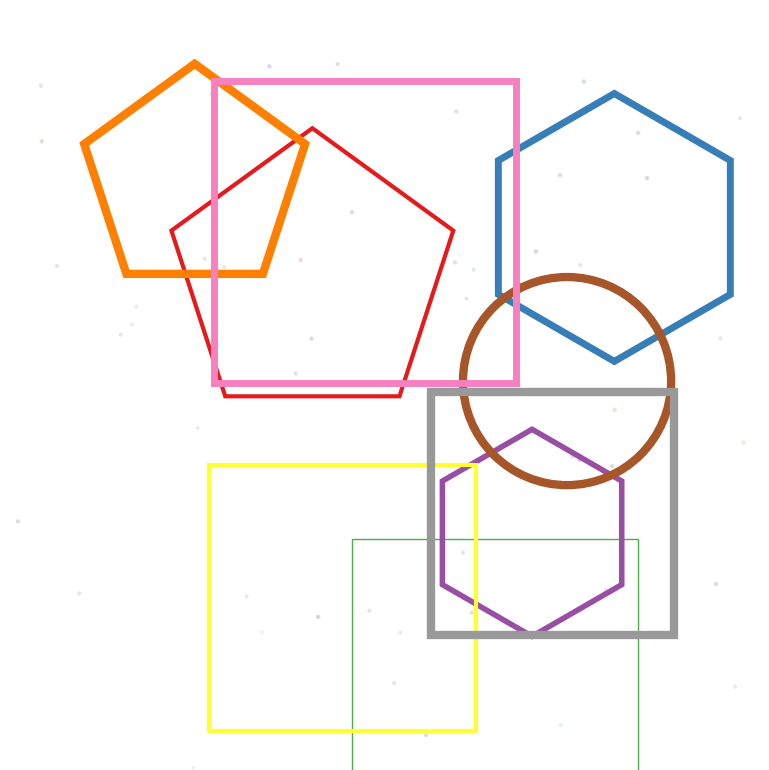[{"shape": "pentagon", "thickness": 1.5, "radius": 0.96, "center": [0.406, 0.641]}, {"shape": "hexagon", "thickness": 2.5, "radius": 0.87, "center": [0.798, 0.705]}, {"shape": "square", "thickness": 0.5, "radius": 0.93, "center": [0.643, 0.114]}, {"shape": "hexagon", "thickness": 2, "radius": 0.67, "center": [0.691, 0.308]}, {"shape": "pentagon", "thickness": 3, "radius": 0.75, "center": [0.253, 0.766]}, {"shape": "square", "thickness": 1.5, "radius": 0.86, "center": [0.445, 0.224]}, {"shape": "circle", "thickness": 3, "radius": 0.68, "center": [0.736, 0.505]}, {"shape": "square", "thickness": 2.5, "radius": 0.98, "center": [0.474, 0.699]}, {"shape": "square", "thickness": 3, "radius": 0.79, "center": [0.718, 0.333]}]